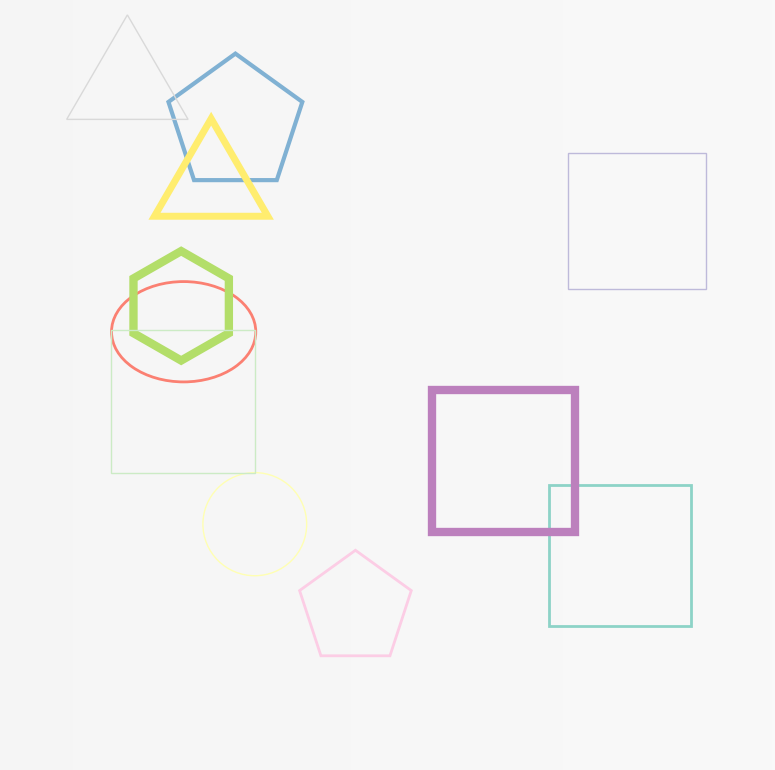[{"shape": "square", "thickness": 1, "radius": 0.46, "center": [0.8, 0.278]}, {"shape": "circle", "thickness": 0.5, "radius": 0.33, "center": [0.329, 0.319]}, {"shape": "square", "thickness": 0.5, "radius": 0.44, "center": [0.822, 0.713]}, {"shape": "oval", "thickness": 1, "radius": 0.47, "center": [0.237, 0.569]}, {"shape": "pentagon", "thickness": 1.5, "radius": 0.45, "center": [0.304, 0.84]}, {"shape": "hexagon", "thickness": 3, "radius": 0.36, "center": [0.234, 0.603]}, {"shape": "pentagon", "thickness": 1, "radius": 0.38, "center": [0.459, 0.21]}, {"shape": "triangle", "thickness": 0.5, "radius": 0.45, "center": [0.164, 0.89]}, {"shape": "square", "thickness": 3, "radius": 0.46, "center": [0.649, 0.402]}, {"shape": "square", "thickness": 0.5, "radius": 0.46, "center": [0.236, 0.478]}, {"shape": "triangle", "thickness": 2.5, "radius": 0.42, "center": [0.272, 0.761]}]